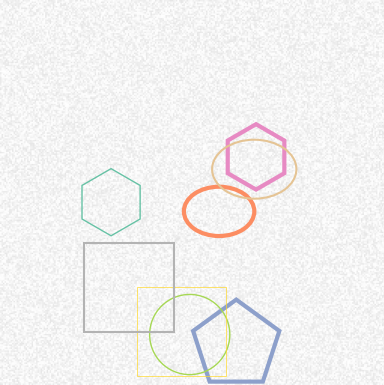[{"shape": "hexagon", "thickness": 1, "radius": 0.44, "center": [0.288, 0.475]}, {"shape": "oval", "thickness": 3, "radius": 0.46, "center": [0.569, 0.451]}, {"shape": "pentagon", "thickness": 3, "radius": 0.59, "center": [0.614, 0.104]}, {"shape": "hexagon", "thickness": 3, "radius": 0.42, "center": [0.665, 0.593]}, {"shape": "circle", "thickness": 1, "radius": 0.52, "center": [0.493, 0.131]}, {"shape": "square", "thickness": 0.5, "radius": 0.58, "center": [0.472, 0.138]}, {"shape": "oval", "thickness": 1.5, "radius": 0.55, "center": [0.66, 0.561]}, {"shape": "square", "thickness": 1.5, "radius": 0.58, "center": [0.335, 0.254]}]